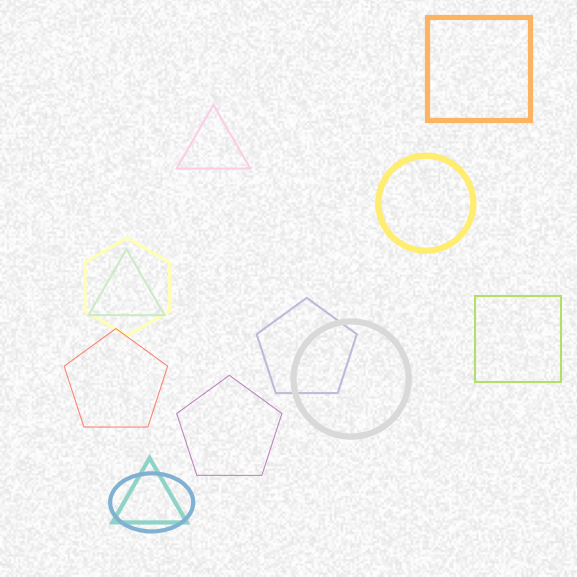[{"shape": "triangle", "thickness": 2, "radius": 0.37, "center": [0.259, 0.132]}, {"shape": "hexagon", "thickness": 1.5, "radius": 0.42, "center": [0.22, 0.503]}, {"shape": "pentagon", "thickness": 1, "radius": 0.46, "center": [0.531, 0.392]}, {"shape": "pentagon", "thickness": 0.5, "radius": 0.47, "center": [0.201, 0.336]}, {"shape": "oval", "thickness": 2, "radius": 0.36, "center": [0.263, 0.129]}, {"shape": "square", "thickness": 2.5, "radius": 0.45, "center": [0.829, 0.88]}, {"shape": "square", "thickness": 1, "radius": 0.37, "center": [0.896, 0.412]}, {"shape": "triangle", "thickness": 1, "radius": 0.37, "center": [0.37, 0.744]}, {"shape": "circle", "thickness": 3, "radius": 0.5, "center": [0.608, 0.343]}, {"shape": "pentagon", "thickness": 0.5, "radius": 0.48, "center": [0.397, 0.253]}, {"shape": "triangle", "thickness": 1, "radius": 0.38, "center": [0.219, 0.491]}, {"shape": "circle", "thickness": 3, "radius": 0.41, "center": [0.737, 0.647]}]